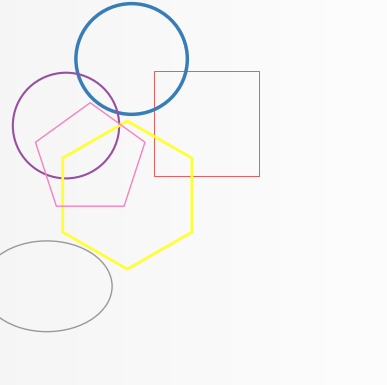[{"shape": "square", "thickness": 0.5, "radius": 0.68, "center": [0.532, 0.679]}, {"shape": "circle", "thickness": 2.5, "radius": 0.72, "center": [0.34, 0.847]}, {"shape": "circle", "thickness": 1.5, "radius": 0.69, "center": [0.17, 0.674]}, {"shape": "hexagon", "thickness": 2, "radius": 0.96, "center": [0.329, 0.493]}, {"shape": "pentagon", "thickness": 1, "radius": 0.74, "center": [0.233, 0.585]}, {"shape": "oval", "thickness": 1, "radius": 0.84, "center": [0.121, 0.256]}]